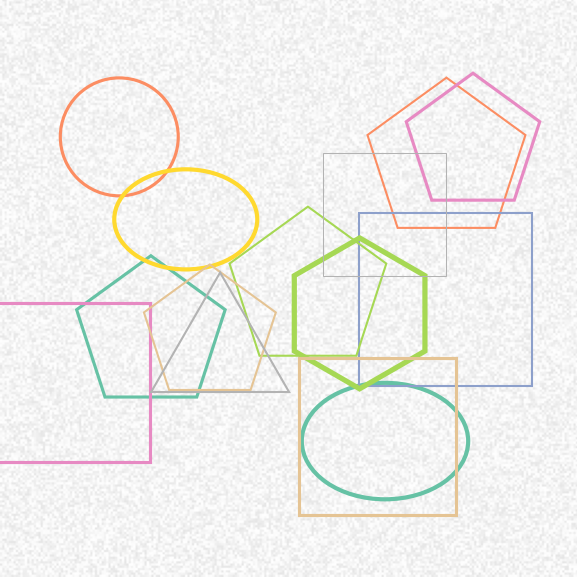[{"shape": "oval", "thickness": 2, "radius": 0.72, "center": [0.667, 0.235]}, {"shape": "pentagon", "thickness": 1.5, "radius": 0.68, "center": [0.261, 0.421]}, {"shape": "pentagon", "thickness": 1, "radius": 0.72, "center": [0.773, 0.721]}, {"shape": "circle", "thickness": 1.5, "radius": 0.51, "center": [0.207, 0.762]}, {"shape": "square", "thickness": 1, "radius": 0.75, "center": [0.772, 0.48]}, {"shape": "pentagon", "thickness": 1.5, "radius": 0.61, "center": [0.819, 0.751]}, {"shape": "square", "thickness": 1.5, "radius": 0.69, "center": [0.123, 0.337]}, {"shape": "pentagon", "thickness": 1, "radius": 0.71, "center": [0.533, 0.499]}, {"shape": "hexagon", "thickness": 2.5, "radius": 0.65, "center": [0.623, 0.457]}, {"shape": "oval", "thickness": 2, "radius": 0.62, "center": [0.322, 0.619]}, {"shape": "pentagon", "thickness": 1, "radius": 0.6, "center": [0.363, 0.421]}, {"shape": "square", "thickness": 1.5, "radius": 0.68, "center": [0.654, 0.243]}, {"shape": "square", "thickness": 0.5, "radius": 0.53, "center": [0.665, 0.627]}, {"shape": "triangle", "thickness": 1, "radius": 0.69, "center": [0.381, 0.389]}]